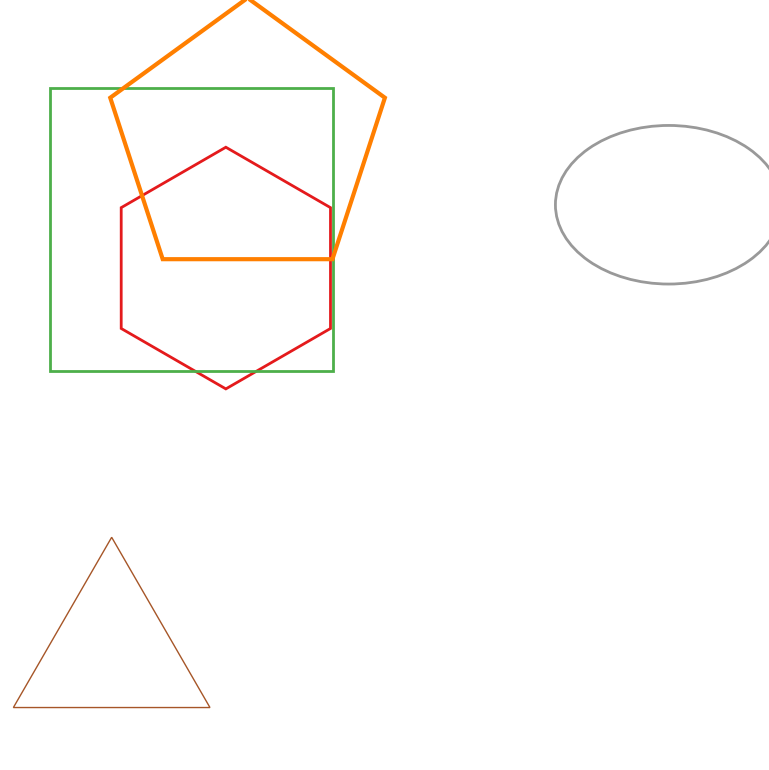[{"shape": "hexagon", "thickness": 1, "radius": 0.78, "center": [0.293, 0.652]}, {"shape": "square", "thickness": 1, "radius": 0.92, "center": [0.248, 0.702]}, {"shape": "pentagon", "thickness": 1.5, "radius": 0.94, "center": [0.322, 0.815]}, {"shape": "triangle", "thickness": 0.5, "radius": 0.74, "center": [0.145, 0.155]}, {"shape": "oval", "thickness": 1, "radius": 0.74, "center": [0.868, 0.734]}]